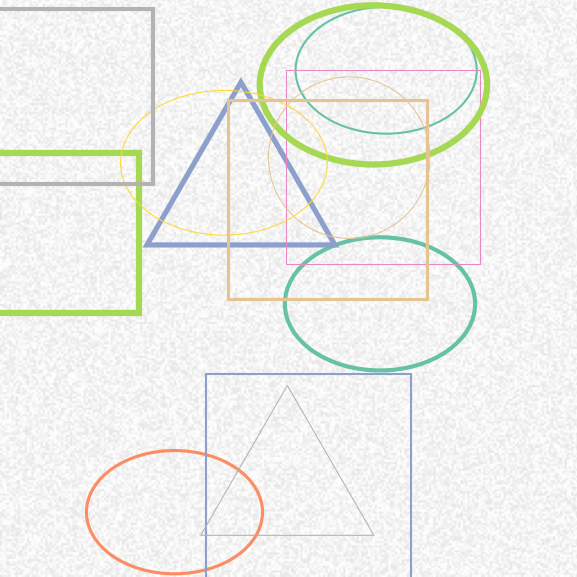[{"shape": "oval", "thickness": 2, "radius": 0.82, "center": [0.658, 0.473]}, {"shape": "oval", "thickness": 1, "radius": 0.78, "center": [0.669, 0.877]}, {"shape": "oval", "thickness": 1.5, "radius": 0.76, "center": [0.302, 0.112]}, {"shape": "triangle", "thickness": 2.5, "radius": 0.94, "center": [0.417, 0.669]}, {"shape": "square", "thickness": 1, "radius": 0.89, "center": [0.534, 0.174]}, {"shape": "square", "thickness": 0.5, "radius": 0.84, "center": [0.663, 0.71]}, {"shape": "square", "thickness": 3, "radius": 0.69, "center": [0.102, 0.595]}, {"shape": "oval", "thickness": 3, "radius": 0.98, "center": [0.647, 0.852]}, {"shape": "oval", "thickness": 0.5, "radius": 0.9, "center": [0.388, 0.717]}, {"shape": "circle", "thickness": 0.5, "radius": 0.7, "center": [0.605, 0.726]}, {"shape": "square", "thickness": 1.5, "radius": 0.87, "center": [0.567, 0.654]}, {"shape": "square", "thickness": 2, "radius": 0.76, "center": [0.113, 0.832]}, {"shape": "triangle", "thickness": 0.5, "radius": 0.87, "center": [0.498, 0.159]}]